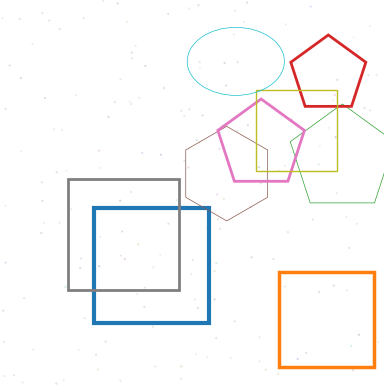[{"shape": "square", "thickness": 3, "radius": 0.75, "center": [0.394, 0.311]}, {"shape": "square", "thickness": 2.5, "radius": 0.62, "center": [0.849, 0.17]}, {"shape": "pentagon", "thickness": 0.5, "radius": 0.71, "center": [0.889, 0.588]}, {"shape": "pentagon", "thickness": 2, "radius": 0.51, "center": [0.853, 0.807]}, {"shape": "hexagon", "thickness": 0.5, "radius": 0.61, "center": [0.589, 0.549]}, {"shape": "pentagon", "thickness": 2, "radius": 0.59, "center": [0.678, 0.625]}, {"shape": "square", "thickness": 2, "radius": 0.72, "center": [0.322, 0.391]}, {"shape": "square", "thickness": 1, "radius": 0.53, "center": [0.77, 0.661]}, {"shape": "oval", "thickness": 0.5, "radius": 0.63, "center": [0.612, 0.841]}]